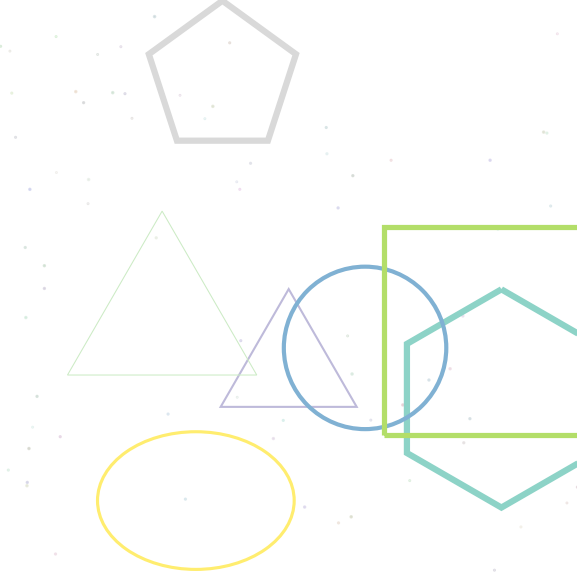[{"shape": "hexagon", "thickness": 3, "radius": 0.94, "center": [0.868, 0.309]}, {"shape": "triangle", "thickness": 1, "radius": 0.68, "center": [0.5, 0.363]}, {"shape": "circle", "thickness": 2, "radius": 0.7, "center": [0.632, 0.397]}, {"shape": "square", "thickness": 2.5, "radius": 0.9, "center": [0.845, 0.426]}, {"shape": "pentagon", "thickness": 3, "radius": 0.67, "center": [0.385, 0.864]}, {"shape": "triangle", "thickness": 0.5, "radius": 0.95, "center": [0.281, 0.444]}, {"shape": "oval", "thickness": 1.5, "radius": 0.85, "center": [0.339, 0.132]}]